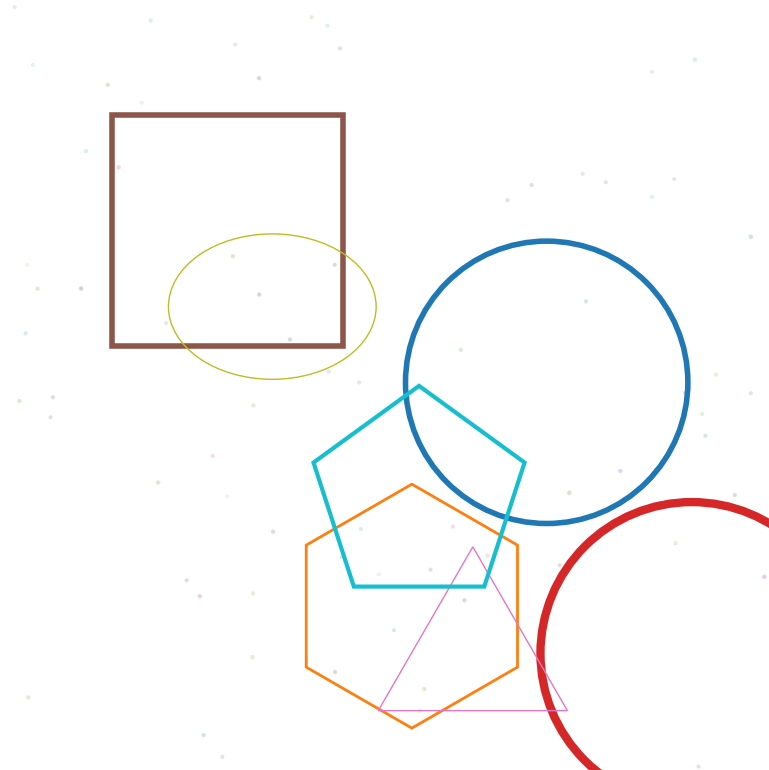[{"shape": "circle", "thickness": 2, "radius": 0.92, "center": [0.71, 0.503]}, {"shape": "hexagon", "thickness": 1, "radius": 0.79, "center": [0.535, 0.213]}, {"shape": "circle", "thickness": 3, "radius": 0.98, "center": [0.899, 0.151]}, {"shape": "square", "thickness": 2, "radius": 0.75, "center": [0.295, 0.701]}, {"shape": "triangle", "thickness": 0.5, "radius": 0.71, "center": [0.614, 0.148]}, {"shape": "oval", "thickness": 0.5, "radius": 0.67, "center": [0.354, 0.602]}, {"shape": "pentagon", "thickness": 1.5, "radius": 0.72, "center": [0.544, 0.355]}]